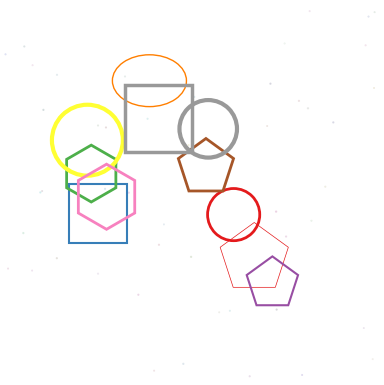[{"shape": "circle", "thickness": 2, "radius": 0.34, "center": [0.607, 0.443]}, {"shape": "pentagon", "thickness": 0.5, "radius": 0.47, "center": [0.66, 0.329]}, {"shape": "square", "thickness": 1.5, "radius": 0.38, "center": [0.254, 0.446]}, {"shape": "hexagon", "thickness": 2, "radius": 0.37, "center": [0.237, 0.549]}, {"shape": "pentagon", "thickness": 1.5, "radius": 0.35, "center": [0.707, 0.264]}, {"shape": "oval", "thickness": 1, "radius": 0.48, "center": [0.388, 0.79]}, {"shape": "circle", "thickness": 3, "radius": 0.46, "center": [0.227, 0.636]}, {"shape": "pentagon", "thickness": 2, "radius": 0.38, "center": [0.535, 0.565]}, {"shape": "hexagon", "thickness": 2, "radius": 0.42, "center": [0.277, 0.489]}, {"shape": "square", "thickness": 2.5, "radius": 0.44, "center": [0.411, 0.692]}, {"shape": "circle", "thickness": 3, "radius": 0.37, "center": [0.541, 0.665]}]